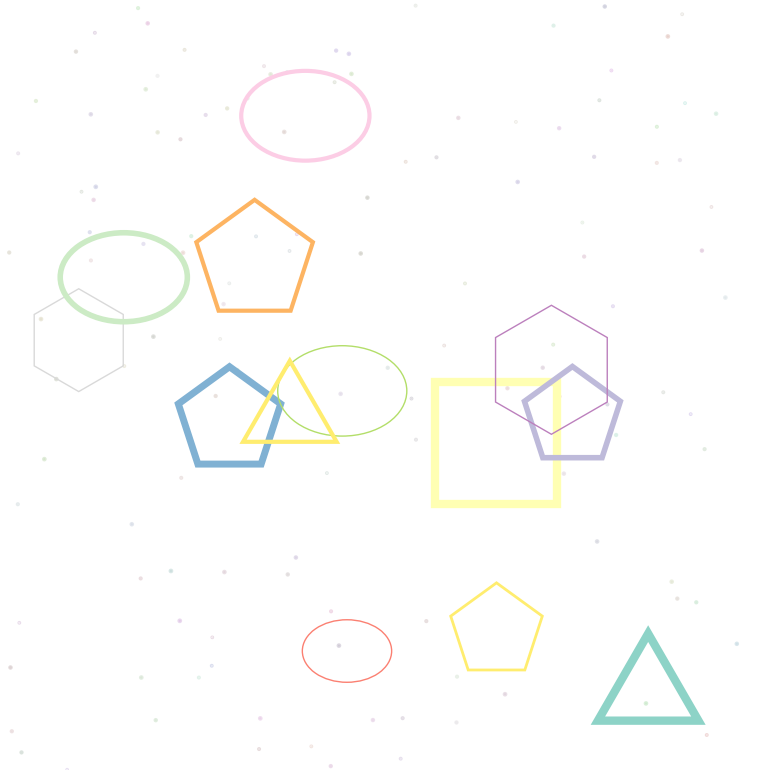[{"shape": "triangle", "thickness": 3, "radius": 0.38, "center": [0.842, 0.102]}, {"shape": "square", "thickness": 3, "radius": 0.4, "center": [0.644, 0.424]}, {"shape": "pentagon", "thickness": 2, "radius": 0.33, "center": [0.743, 0.459]}, {"shape": "oval", "thickness": 0.5, "radius": 0.29, "center": [0.451, 0.155]}, {"shape": "pentagon", "thickness": 2.5, "radius": 0.35, "center": [0.298, 0.454]}, {"shape": "pentagon", "thickness": 1.5, "radius": 0.4, "center": [0.331, 0.661]}, {"shape": "oval", "thickness": 0.5, "radius": 0.42, "center": [0.445, 0.492]}, {"shape": "oval", "thickness": 1.5, "radius": 0.42, "center": [0.397, 0.85]}, {"shape": "hexagon", "thickness": 0.5, "radius": 0.33, "center": [0.102, 0.558]}, {"shape": "hexagon", "thickness": 0.5, "radius": 0.42, "center": [0.716, 0.52]}, {"shape": "oval", "thickness": 2, "radius": 0.41, "center": [0.161, 0.64]}, {"shape": "triangle", "thickness": 1.5, "radius": 0.35, "center": [0.376, 0.461]}, {"shape": "pentagon", "thickness": 1, "radius": 0.31, "center": [0.645, 0.18]}]